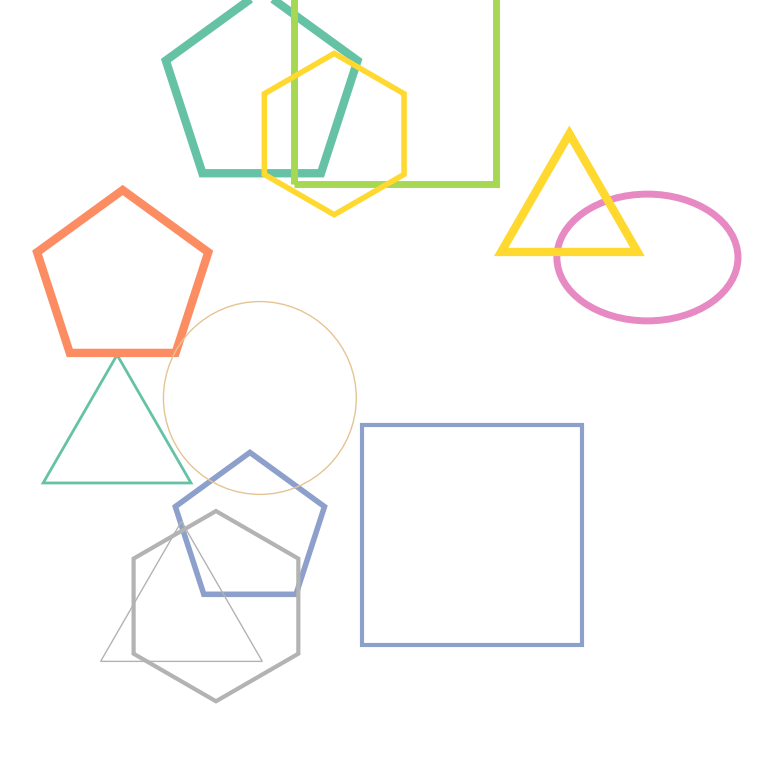[{"shape": "triangle", "thickness": 1, "radius": 0.55, "center": [0.152, 0.428]}, {"shape": "pentagon", "thickness": 3, "radius": 0.65, "center": [0.34, 0.881]}, {"shape": "pentagon", "thickness": 3, "radius": 0.58, "center": [0.159, 0.636]}, {"shape": "square", "thickness": 1.5, "radius": 0.72, "center": [0.613, 0.305]}, {"shape": "pentagon", "thickness": 2, "radius": 0.51, "center": [0.325, 0.311]}, {"shape": "oval", "thickness": 2.5, "radius": 0.59, "center": [0.841, 0.666]}, {"shape": "square", "thickness": 2.5, "radius": 0.66, "center": [0.512, 0.893]}, {"shape": "triangle", "thickness": 3, "radius": 0.51, "center": [0.739, 0.724]}, {"shape": "hexagon", "thickness": 2, "radius": 0.52, "center": [0.434, 0.826]}, {"shape": "circle", "thickness": 0.5, "radius": 0.63, "center": [0.337, 0.483]}, {"shape": "hexagon", "thickness": 1.5, "radius": 0.62, "center": [0.28, 0.213]}, {"shape": "triangle", "thickness": 0.5, "radius": 0.61, "center": [0.236, 0.202]}]